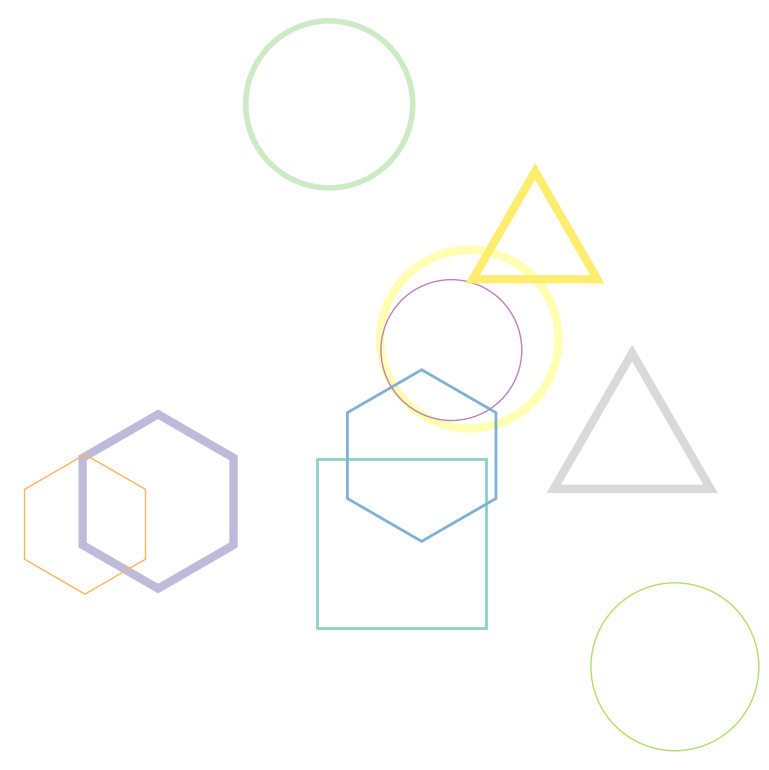[{"shape": "square", "thickness": 1, "radius": 0.55, "center": [0.521, 0.295]}, {"shape": "circle", "thickness": 3, "radius": 0.58, "center": [0.61, 0.559]}, {"shape": "hexagon", "thickness": 3, "radius": 0.57, "center": [0.205, 0.349]}, {"shape": "hexagon", "thickness": 1, "radius": 0.56, "center": [0.548, 0.408]}, {"shape": "hexagon", "thickness": 0.5, "radius": 0.45, "center": [0.11, 0.319]}, {"shape": "circle", "thickness": 0.5, "radius": 0.55, "center": [0.876, 0.134]}, {"shape": "triangle", "thickness": 3, "radius": 0.59, "center": [0.821, 0.424]}, {"shape": "circle", "thickness": 0.5, "radius": 0.46, "center": [0.586, 0.545]}, {"shape": "circle", "thickness": 2, "radius": 0.54, "center": [0.428, 0.864]}, {"shape": "triangle", "thickness": 3, "radius": 0.47, "center": [0.695, 0.684]}]